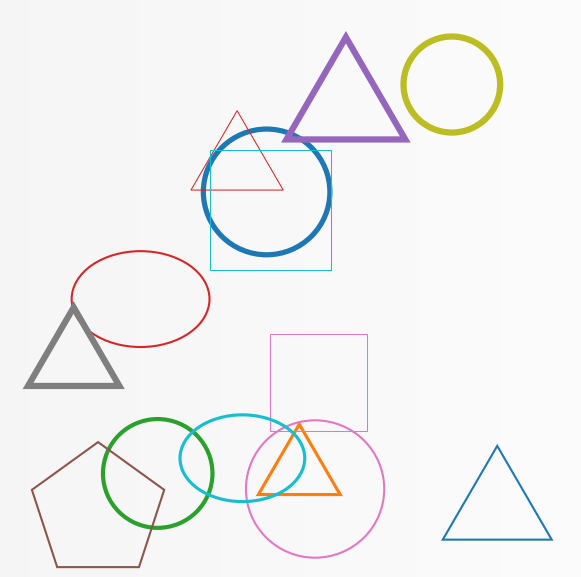[{"shape": "triangle", "thickness": 1, "radius": 0.54, "center": [0.855, 0.119]}, {"shape": "circle", "thickness": 2.5, "radius": 0.54, "center": [0.459, 0.667]}, {"shape": "triangle", "thickness": 1.5, "radius": 0.41, "center": [0.515, 0.183]}, {"shape": "circle", "thickness": 2, "radius": 0.47, "center": [0.271, 0.179]}, {"shape": "oval", "thickness": 1, "radius": 0.59, "center": [0.242, 0.481]}, {"shape": "triangle", "thickness": 0.5, "radius": 0.46, "center": [0.408, 0.716]}, {"shape": "triangle", "thickness": 3, "radius": 0.59, "center": [0.595, 0.817]}, {"shape": "pentagon", "thickness": 1, "radius": 0.6, "center": [0.169, 0.114]}, {"shape": "circle", "thickness": 1, "radius": 0.59, "center": [0.542, 0.152]}, {"shape": "square", "thickness": 0.5, "radius": 0.42, "center": [0.548, 0.337]}, {"shape": "triangle", "thickness": 3, "radius": 0.45, "center": [0.127, 0.376]}, {"shape": "circle", "thickness": 3, "radius": 0.42, "center": [0.777, 0.853]}, {"shape": "oval", "thickness": 1.5, "radius": 0.54, "center": [0.417, 0.206]}, {"shape": "square", "thickness": 0.5, "radius": 0.52, "center": [0.465, 0.636]}]